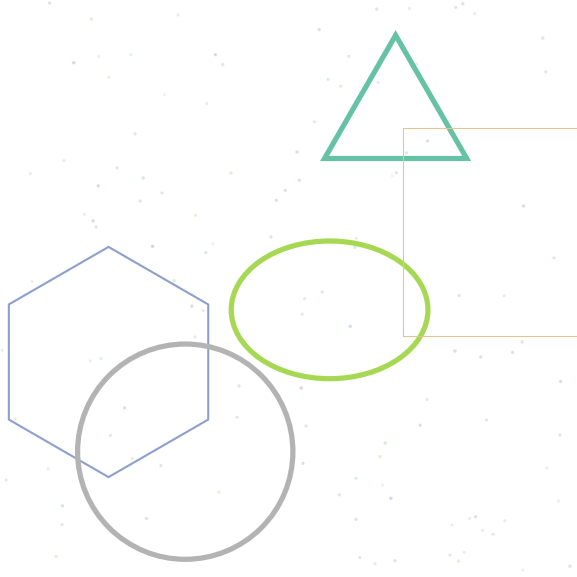[{"shape": "triangle", "thickness": 2.5, "radius": 0.71, "center": [0.685, 0.796]}, {"shape": "hexagon", "thickness": 1, "radius": 1.0, "center": [0.188, 0.372]}, {"shape": "oval", "thickness": 2.5, "radius": 0.85, "center": [0.571, 0.463]}, {"shape": "square", "thickness": 0.5, "radius": 0.9, "center": [0.878, 0.597]}, {"shape": "circle", "thickness": 2.5, "radius": 0.93, "center": [0.321, 0.217]}]